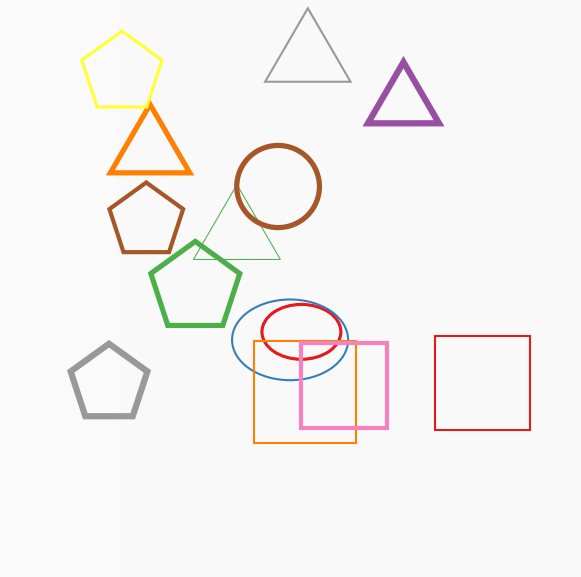[{"shape": "square", "thickness": 1, "radius": 0.41, "center": [0.83, 0.336]}, {"shape": "oval", "thickness": 1.5, "radius": 0.34, "center": [0.519, 0.425]}, {"shape": "oval", "thickness": 1, "radius": 0.5, "center": [0.499, 0.411]}, {"shape": "pentagon", "thickness": 2.5, "radius": 0.4, "center": [0.336, 0.501]}, {"shape": "triangle", "thickness": 0.5, "radius": 0.43, "center": [0.408, 0.593]}, {"shape": "triangle", "thickness": 3, "radius": 0.35, "center": [0.694, 0.821]}, {"shape": "square", "thickness": 1, "radius": 0.44, "center": [0.525, 0.32]}, {"shape": "triangle", "thickness": 2.5, "radius": 0.39, "center": [0.258, 0.739]}, {"shape": "pentagon", "thickness": 1.5, "radius": 0.36, "center": [0.21, 0.873]}, {"shape": "circle", "thickness": 2.5, "radius": 0.36, "center": [0.478, 0.676]}, {"shape": "pentagon", "thickness": 2, "radius": 0.33, "center": [0.252, 0.616]}, {"shape": "square", "thickness": 2, "radius": 0.37, "center": [0.592, 0.331]}, {"shape": "triangle", "thickness": 1, "radius": 0.42, "center": [0.53, 0.9]}, {"shape": "pentagon", "thickness": 3, "radius": 0.35, "center": [0.188, 0.335]}]